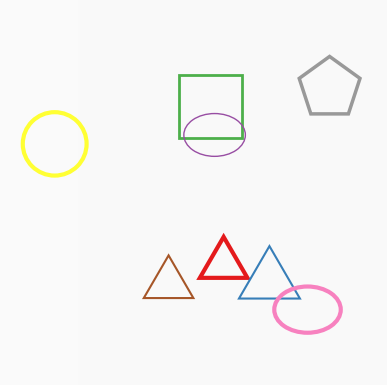[{"shape": "triangle", "thickness": 3, "radius": 0.35, "center": [0.577, 0.314]}, {"shape": "triangle", "thickness": 1.5, "radius": 0.45, "center": [0.695, 0.27]}, {"shape": "square", "thickness": 2, "radius": 0.41, "center": [0.542, 0.723]}, {"shape": "oval", "thickness": 1, "radius": 0.4, "center": [0.554, 0.649]}, {"shape": "circle", "thickness": 3, "radius": 0.41, "center": [0.141, 0.626]}, {"shape": "triangle", "thickness": 1.5, "radius": 0.37, "center": [0.435, 0.263]}, {"shape": "oval", "thickness": 3, "radius": 0.43, "center": [0.794, 0.196]}, {"shape": "pentagon", "thickness": 2.5, "radius": 0.41, "center": [0.851, 0.771]}]